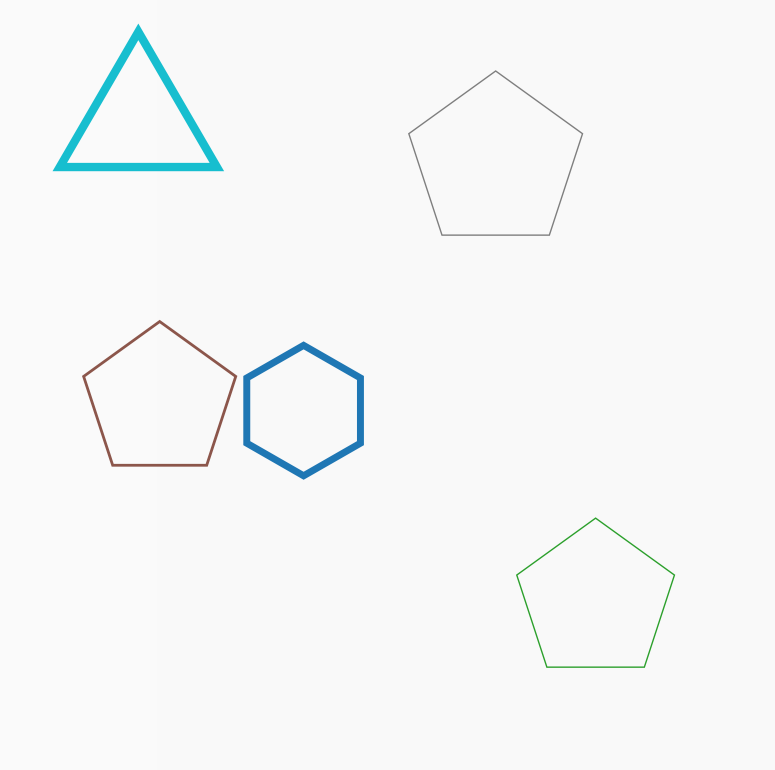[{"shape": "hexagon", "thickness": 2.5, "radius": 0.42, "center": [0.392, 0.467]}, {"shape": "pentagon", "thickness": 0.5, "radius": 0.53, "center": [0.769, 0.22]}, {"shape": "pentagon", "thickness": 1, "radius": 0.52, "center": [0.206, 0.479]}, {"shape": "pentagon", "thickness": 0.5, "radius": 0.59, "center": [0.64, 0.79]}, {"shape": "triangle", "thickness": 3, "radius": 0.59, "center": [0.178, 0.842]}]